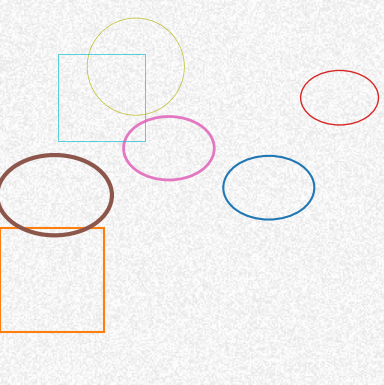[{"shape": "oval", "thickness": 1.5, "radius": 0.59, "center": [0.698, 0.513]}, {"shape": "square", "thickness": 1.5, "radius": 0.68, "center": [0.134, 0.274]}, {"shape": "oval", "thickness": 1, "radius": 0.51, "center": [0.882, 0.746]}, {"shape": "oval", "thickness": 3, "radius": 0.75, "center": [0.142, 0.493]}, {"shape": "oval", "thickness": 2, "radius": 0.59, "center": [0.439, 0.615]}, {"shape": "circle", "thickness": 0.5, "radius": 0.63, "center": [0.353, 0.827]}, {"shape": "square", "thickness": 0.5, "radius": 0.56, "center": [0.264, 0.746]}]